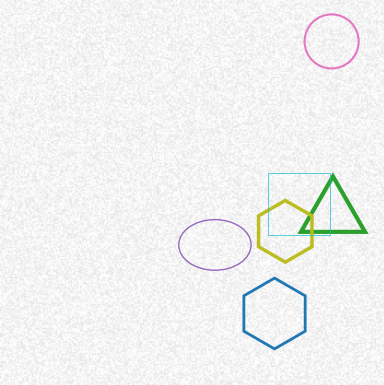[{"shape": "hexagon", "thickness": 2, "radius": 0.46, "center": [0.713, 0.186]}, {"shape": "triangle", "thickness": 3, "radius": 0.48, "center": [0.865, 0.446]}, {"shape": "oval", "thickness": 1, "radius": 0.47, "center": [0.558, 0.364]}, {"shape": "circle", "thickness": 1.5, "radius": 0.35, "center": [0.861, 0.892]}, {"shape": "hexagon", "thickness": 2.5, "radius": 0.4, "center": [0.741, 0.399]}, {"shape": "square", "thickness": 0.5, "radius": 0.4, "center": [0.776, 0.47]}]